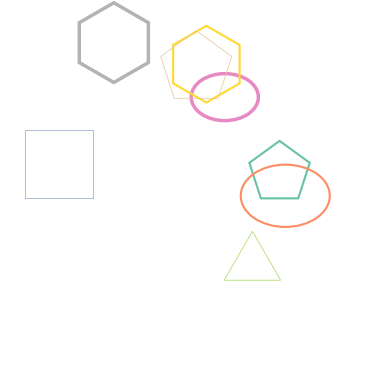[{"shape": "pentagon", "thickness": 1.5, "radius": 0.41, "center": [0.726, 0.552]}, {"shape": "oval", "thickness": 1.5, "radius": 0.58, "center": [0.741, 0.491]}, {"shape": "square", "thickness": 0.5, "radius": 0.44, "center": [0.153, 0.575]}, {"shape": "oval", "thickness": 2.5, "radius": 0.44, "center": [0.584, 0.748]}, {"shape": "triangle", "thickness": 0.5, "radius": 0.42, "center": [0.656, 0.315]}, {"shape": "hexagon", "thickness": 1.5, "radius": 0.5, "center": [0.536, 0.833]}, {"shape": "pentagon", "thickness": 0.5, "radius": 0.49, "center": [0.51, 0.823]}, {"shape": "hexagon", "thickness": 2.5, "radius": 0.52, "center": [0.296, 0.889]}]